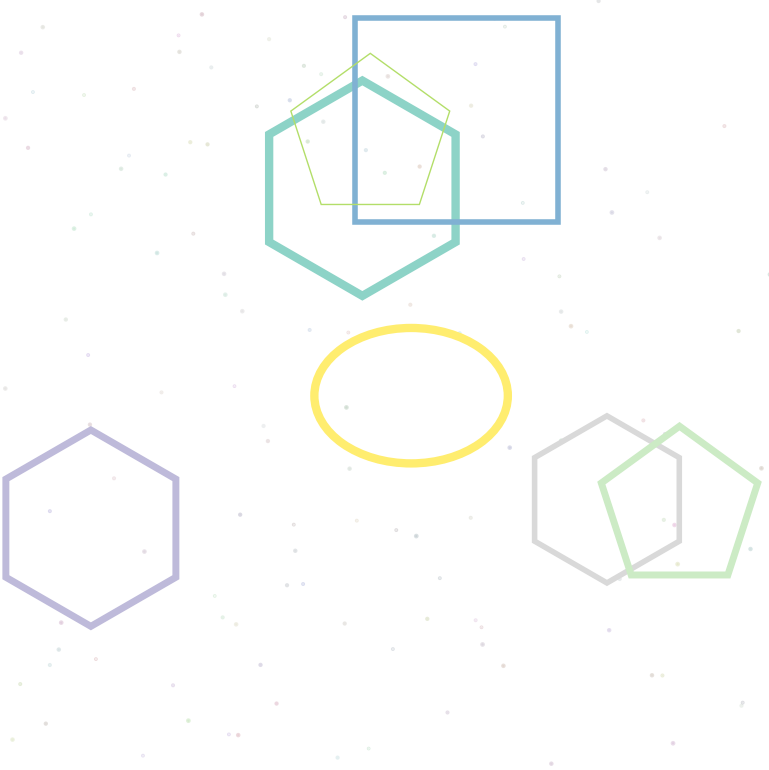[{"shape": "hexagon", "thickness": 3, "radius": 0.7, "center": [0.471, 0.756]}, {"shape": "hexagon", "thickness": 2.5, "radius": 0.64, "center": [0.118, 0.314]}, {"shape": "square", "thickness": 2, "radius": 0.66, "center": [0.593, 0.844]}, {"shape": "pentagon", "thickness": 0.5, "radius": 0.54, "center": [0.481, 0.822]}, {"shape": "hexagon", "thickness": 2, "radius": 0.54, "center": [0.788, 0.351]}, {"shape": "pentagon", "thickness": 2.5, "radius": 0.53, "center": [0.882, 0.34]}, {"shape": "oval", "thickness": 3, "radius": 0.63, "center": [0.534, 0.486]}]